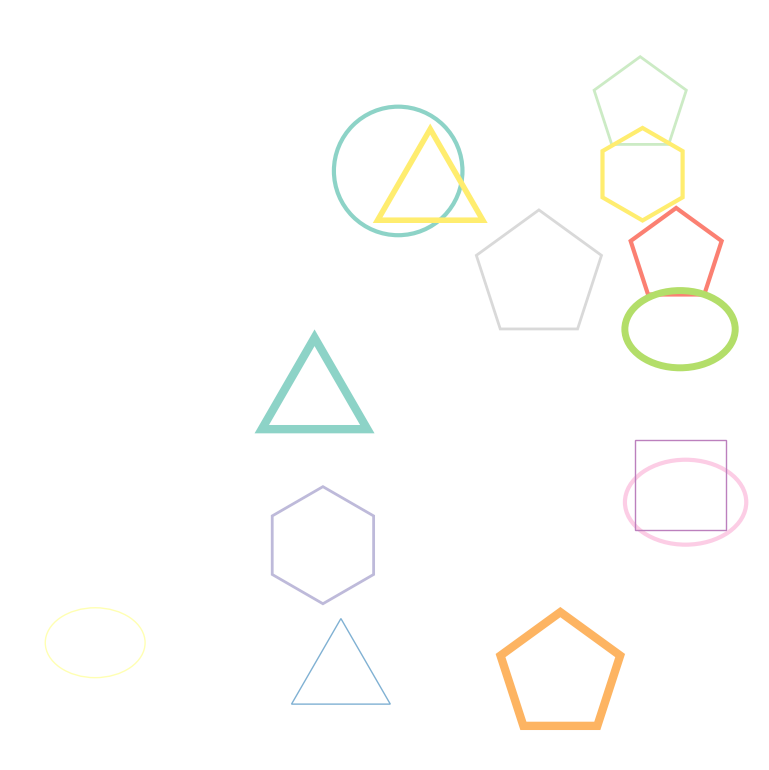[{"shape": "circle", "thickness": 1.5, "radius": 0.42, "center": [0.517, 0.778]}, {"shape": "triangle", "thickness": 3, "radius": 0.4, "center": [0.409, 0.482]}, {"shape": "oval", "thickness": 0.5, "radius": 0.32, "center": [0.124, 0.165]}, {"shape": "hexagon", "thickness": 1, "radius": 0.38, "center": [0.419, 0.292]}, {"shape": "pentagon", "thickness": 1.5, "radius": 0.31, "center": [0.878, 0.668]}, {"shape": "triangle", "thickness": 0.5, "radius": 0.37, "center": [0.443, 0.123]}, {"shape": "pentagon", "thickness": 3, "radius": 0.41, "center": [0.728, 0.123]}, {"shape": "oval", "thickness": 2.5, "radius": 0.36, "center": [0.883, 0.572]}, {"shape": "oval", "thickness": 1.5, "radius": 0.39, "center": [0.89, 0.348]}, {"shape": "pentagon", "thickness": 1, "radius": 0.43, "center": [0.7, 0.642]}, {"shape": "square", "thickness": 0.5, "radius": 0.29, "center": [0.884, 0.37]}, {"shape": "pentagon", "thickness": 1, "radius": 0.31, "center": [0.831, 0.863]}, {"shape": "triangle", "thickness": 2, "radius": 0.39, "center": [0.559, 0.753]}, {"shape": "hexagon", "thickness": 1.5, "radius": 0.3, "center": [0.834, 0.774]}]